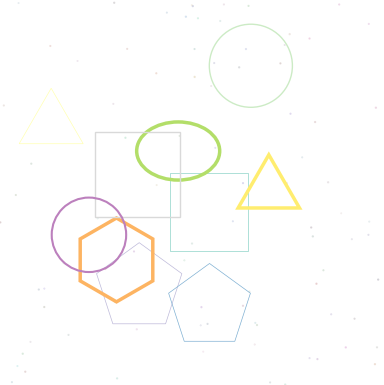[{"shape": "square", "thickness": 0.5, "radius": 0.51, "center": [0.542, 0.449]}, {"shape": "triangle", "thickness": 0.5, "radius": 0.48, "center": [0.133, 0.675]}, {"shape": "pentagon", "thickness": 0.5, "radius": 0.58, "center": [0.362, 0.253]}, {"shape": "pentagon", "thickness": 0.5, "radius": 0.56, "center": [0.544, 0.204]}, {"shape": "hexagon", "thickness": 2.5, "radius": 0.54, "center": [0.303, 0.325]}, {"shape": "oval", "thickness": 2.5, "radius": 0.54, "center": [0.463, 0.608]}, {"shape": "square", "thickness": 1, "radius": 0.55, "center": [0.357, 0.548]}, {"shape": "circle", "thickness": 1.5, "radius": 0.48, "center": [0.231, 0.39]}, {"shape": "circle", "thickness": 1, "radius": 0.54, "center": [0.652, 0.829]}, {"shape": "triangle", "thickness": 2.5, "radius": 0.46, "center": [0.698, 0.506]}]